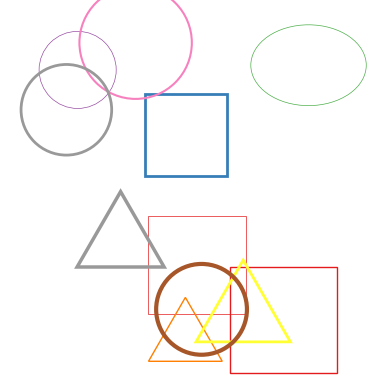[{"shape": "square", "thickness": 1, "radius": 0.69, "center": [0.736, 0.169]}, {"shape": "square", "thickness": 0.5, "radius": 0.63, "center": [0.512, 0.312]}, {"shape": "square", "thickness": 2, "radius": 0.53, "center": [0.483, 0.649]}, {"shape": "oval", "thickness": 0.5, "radius": 0.75, "center": [0.801, 0.831]}, {"shape": "circle", "thickness": 0.5, "radius": 0.5, "center": [0.202, 0.818]}, {"shape": "triangle", "thickness": 1, "radius": 0.55, "center": [0.481, 0.117]}, {"shape": "triangle", "thickness": 2, "radius": 0.71, "center": [0.632, 0.183]}, {"shape": "circle", "thickness": 3, "radius": 0.59, "center": [0.524, 0.197]}, {"shape": "circle", "thickness": 1.5, "radius": 0.73, "center": [0.352, 0.889]}, {"shape": "triangle", "thickness": 2.5, "radius": 0.65, "center": [0.313, 0.372]}, {"shape": "circle", "thickness": 2, "radius": 0.59, "center": [0.172, 0.715]}]